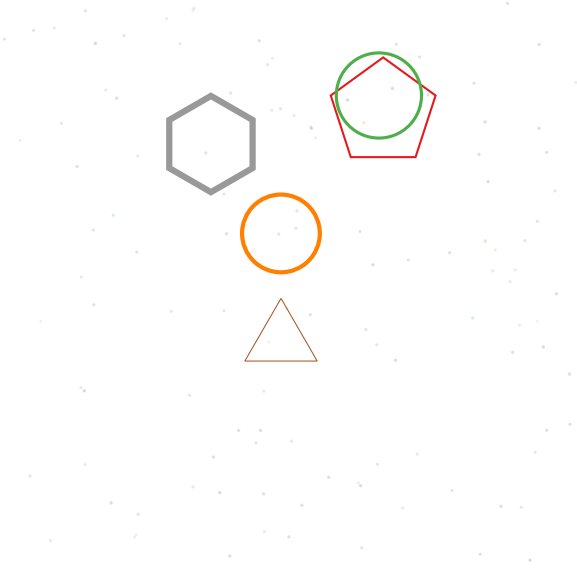[{"shape": "pentagon", "thickness": 1, "radius": 0.48, "center": [0.663, 0.804]}, {"shape": "circle", "thickness": 1.5, "radius": 0.37, "center": [0.656, 0.834]}, {"shape": "circle", "thickness": 2, "radius": 0.34, "center": [0.487, 0.595]}, {"shape": "triangle", "thickness": 0.5, "radius": 0.36, "center": [0.487, 0.41]}, {"shape": "hexagon", "thickness": 3, "radius": 0.42, "center": [0.365, 0.75]}]